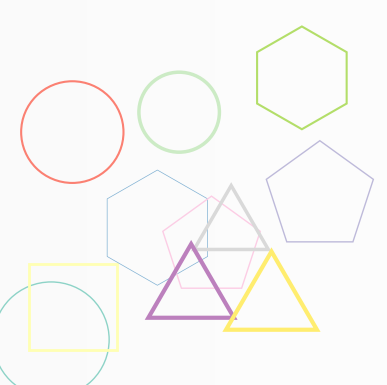[{"shape": "circle", "thickness": 1, "radius": 0.75, "center": [0.132, 0.118]}, {"shape": "square", "thickness": 2, "radius": 0.56, "center": [0.189, 0.203]}, {"shape": "pentagon", "thickness": 1, "radius": 0.73, "center": [0.825, 0.489]}, {"shape": "circle", "thickness": 1.5, "radius": 0.66, "center": [0.187, 0.657]}, {"shape": "hexagon", "thickness": 0.5, "radius": 0.75, "center": [0.406, 0.409]}, {"shape": "hexagon", "thickness": 1.5, "radius": 0.67, "center": [0.779, 0.798]}, {"shape": "pentagon", "thickness": 1, "radius": 0.66, "center": [0.546, 0.358]}, {"shape": "triangle", "thickness": 2.5, "radius": 0.55, "center": [0.597, 0.407]}, {"shape": "triangle", "thickness": 3, "radius": 0.64, "center": [0.493, 0.238]}, {"shape": "circle", "thickness": 2.5, "radius": 0.52, "center": [0.462, 0.709]}, {"shape": "triangle", "thickness": 3, "radius": 0.68, "center": [0.701, 0.211]}]